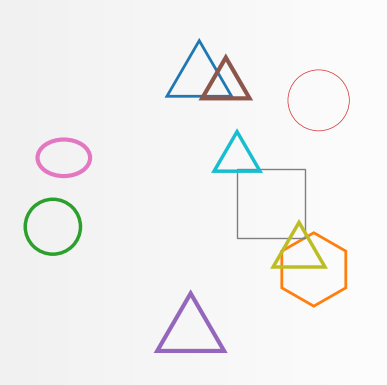[{"shape": "triangle", "thickness": 2, "radius": 0.48, "center": [0.514, 0.798]}, {"shape": "hexagon", "thickness": 2, "radius": 0.48, "center": [0.81, 0.3]}, {"shape": "circle", "thickness": 2.5, "radius": 0.36, "center": [0.136, 0.411]}, {"shape": "circle", "thickness": 0.5, "radius": 0.4, "center": [0.822, 0.739]}, {"shape": "triangle", "thickness": 3, "radius": 0.5, "center": [0.492, 0.138]}, {"shape": "triangle", "thickness": 3, "radius": 0.35, "center": [0.583, 0.78]}, {"shape": "oval", "thickness": 3, "radius": 0.34, "center": [0.165, 0.59]}, {"shape": "square", "thickness": 1, "radius": 0.44, "center": [0.699, 0.471]}, {"shape": "triangle", "thickness": 2.5, "radius": 0.39, "center": [0.772, 0.345]}, {"shape": "triangle", "thickness": 2.5, "radius": 0.34, "center": [0.612, 0.59]}]